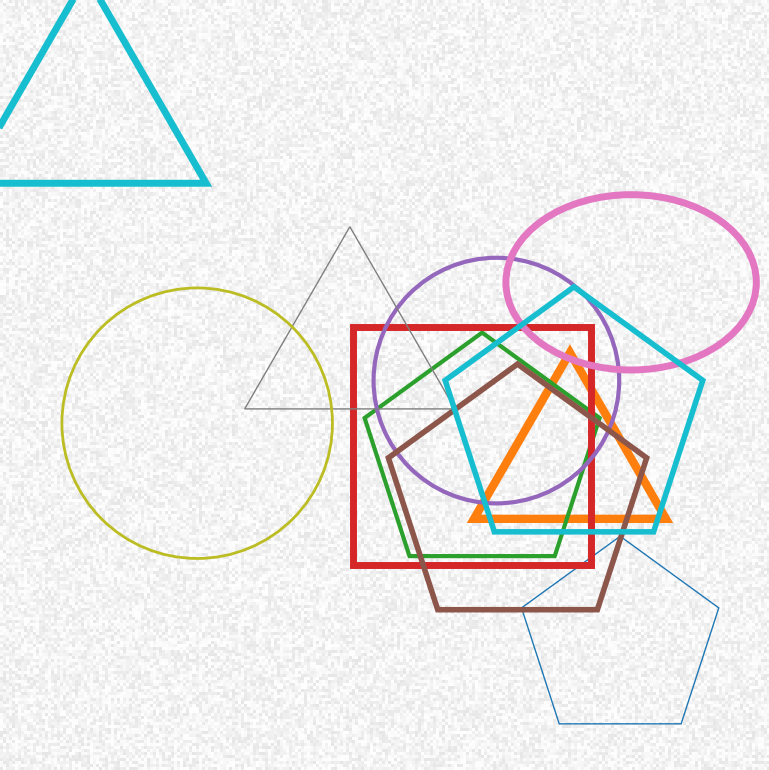[{"shape": "pentagon", "thickness": 0.5, "radius": 0.67, "center": [0.805, 0.169]}, {"shape": "triangle", "thickness": 3, "radius": 0.72, "center": [0.74, 0.398]}, {"shape": "pentagon", "thickness": 1.5, "radius": 0.8, "center": [0.626, 0.408]}, {"shape": "square", "thickness": 2.5, "radius": 0.77, "center": [0.613, 0.421]}, {"shape": "circle", "thickness": 1.5, "radius": 0.8, "center": [0.645, 0.506]}, {"shape": "pentagon", "thickness": 2, "radius": 0.88, "center": [0.672, 0.351]}, {"shape": "oval", "thickness": 2.5, "radius": 0.81, "center": [0.82, 0.633]}, {"shape": "triangle", "thickness": 0.5, "radius": 0.79, "center": [0.454, 0.548]}, {"shape": "circle", "thickness": 1, "radius": 0.88, "center": [0.256, 0.45]}, {"shape": "pentagon", "thickness": 2, "radius": 0.88, "center": [0.745, 0.452]}, {"shape": "triangle", "thickness": 2.5, "radius": 0.9, "center": [0.112, 0.852]}]